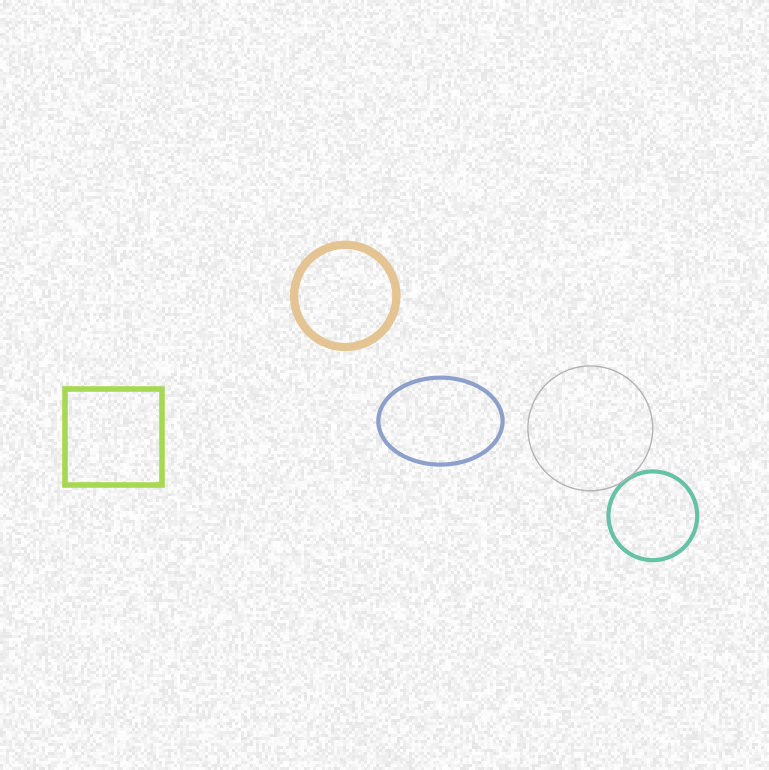[{"shape": "circle", "thickness": 1.5, "radius": 0.29, "center": [0.848, 0.33]}, {"shape": "oval", "thickness": 1.5, "radius": 0.4, "center": [0.572, 0.453]}, {"shape": "square", "thickness": 2, "radius": 0.31, "center": [0.147, 0.433]}, {"shape": "circle", "thickness": 3, "radius": 0.33, "center": [0.448, 0.616]}, {"shape": "circle", "thickness": 0.5, "radius": 0.41, "center": [0.767, 0.444]}]